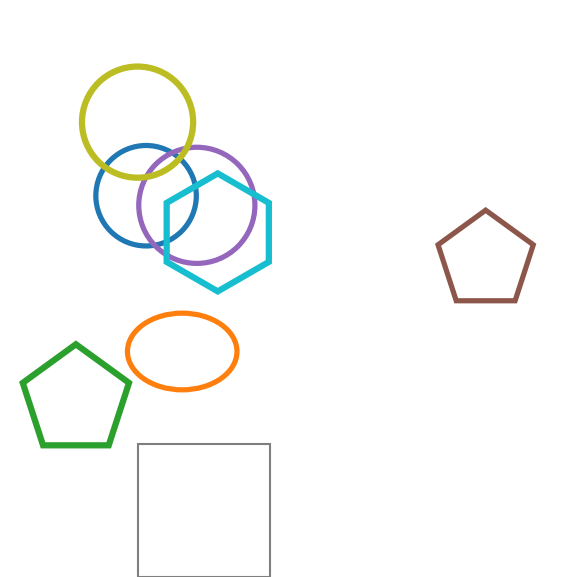[{"shape": "circle", "thickness": 2.5, "radius": 0.43, "center": [0.253, 0.66]}, {"shape": "oval", "thickness": 2.5, "radius": 0.47, "center": [0.316, 0.39]}, {"shape": "pentagon", "thickness": 3, "radius": 0.48, "center": [0.131, 0.306]}, {"shape": "circle", "thickness": 2.5, "radius": 0.5, "center": [0.341, 0.644]}, {"shape": "pentagon", "thickness": 2.5, "radius": 0.43, "center": [0.841, 0.548]}, {"shape": "square", "thickness": 1, "radius": 0.57, "center": [0.354, 0.115]}, {"shape": "circle", "thickness": 3, "radius": 0.48, "center": [0.238, 0.788]}, {"shape": "hexagon", "thickness": 3, "radius": 0.51, "center": [0.377, 0.597]}]